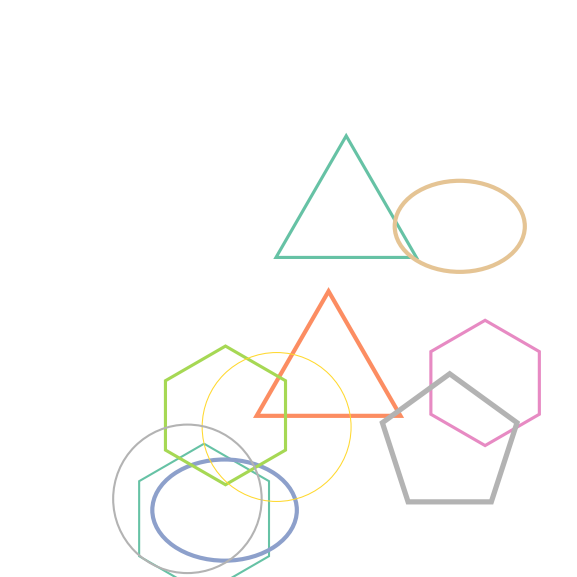[{"shape": "triangle", "thickness": 1.5, "radius": 0.7, "center": [0.599, 0.624]}, {"shape": "hexagon", "thickness": 1, "radius": 0.65, "center": [0.353, 0.101]}, {"shape": "triangle", "thickness": 2, "radius": 0.72, "center": [0.569, 0.351]}, {"shape": "oval", "thickness": 2, "radius": 0.63, "center": [0.389, 0.116]}, {"shape": "hexagon", "thickness": 1.5, "radius": 0.54, "center": [0.84, 0.336]}, {"shape": "hexagon", "thickness": 1.5, "radius": 0.6, "center": [0.39, 0.28]}, {"shape": "circle", "thickness": 0.5, "radius": 0.64, "center": [0.479, 0.26]}, {"shape": "oval", "thickness": 2, "radius": 0.56, "center": [0.796, 0.607]}, {"shape": "circle", "thickness": 1, "radius": 0.64, "center": [0.325, 0.135]}, {"shape": "pentagon", "thickness": 2.5, "radius": 0.61, "center": [0.779, 0.229]}]